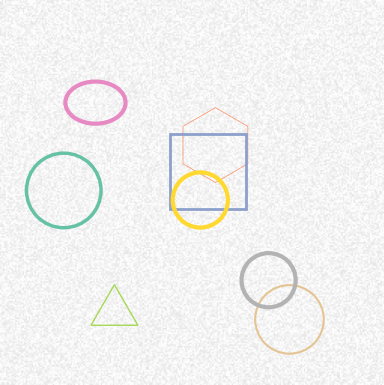[{"shape": "circle", "thickness": 2.5, "radius": 0.48, "center": [0.166, 0.505]}, {"shape": "hexagon", "thickness": 0.5, "radius": 0.49, "center": [0.56, 0.623]}, {"shape": "square", "thickness": 2, "radius": 0.49, "center": [0.54, 0.555]}, {"shape": "oval", "thickness": 3, "radius": 0.39, "center": [0.248, 0.733]}, {"shape": "triangle", "thickness": 1, "radius": 0.35, "center": [0.297, 0.19]}, {"shape": "circle", "thickness": 3, "radius": 0.36, "center": [0.52, 0.481]}, {"shape": "circle", "thickness": 1.5, "radius": 0.45, "center": [0.752, 0.17]}, {"shape": "circle", "thickness": 3, "radius": 0.35, "center": [0.698, 0.272]}]